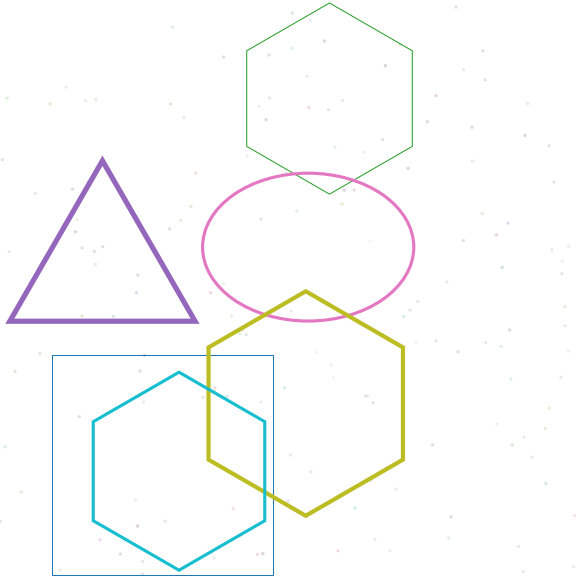[{"shape": "square", "thickness": 0.5, "radius": 0.95, "center": [0.281, 0.194]}, {"shape": "hexagon", "thickness": 0.5, "radius": 0.83, "center": [0.571, 0.828]}, {"shape": "triangle", "thickness": 2.5, "radius": 0.93, "center": [0.177, 0.536]}, {"shape": "oval", "thickness": 1.5, "radius": 0.91, "center": [0.534, 0.571]}, {"shape": "hexagon", "thickness": 2, "radius": 0.97, "center": [0.529, 0.3]}, {"shape": "hexagon", "thickness": 1.5, "radius": 0.86, "center": [0.31, 0.183]}]